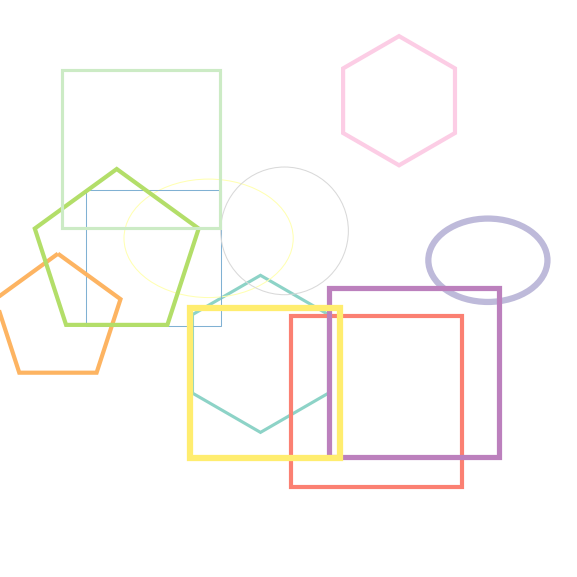[{"shape": "hexagon", "thickness": 1.5, "radius": 0.68, "center": [0.451, 0.386]}, {"shape": "oval", "thickness": 0.5, "radius": 0.73, "center": [0.361, 0.586]}, {"shape": "oval", "thickness": 3, "radius": 0.52, "center": [0.845, 0.548]}, {"shape": "square", "thickness": 2, "radius": 0.74, "center": [0.652, 0.304]}, {"shape": "square", "thickness": 0.5, "radius": 0.59, "center": [0.266, 0.552]}, {"shape": "pentagon", "thickness": 2, "radius": 0.57, "center": [0.1, 0.446]}, {"shape": "pentagon", "thickness": 2, "radius": 0.75, "center": [0.202, 0.557]}, {"shape": "hexagon", "thickness": 2, "radius": 0.56, "center": [0.691, 0.825]}, {"shape": "circle", "thickness": 0.5, "radius": 0.55, "center": [0.493, 0.599]}, {"shape": "square", "thickness": 2.5, "radius": 0.73, "center": [0.717, 0.354]}, {"shape": "square", "thickness": 1.5, "radius": 0.68, "center": [0.244, 0.741]}, {"shape": "square", "thickness": 3, "radius": 0.65, "center": [0.459, 0.336]}]